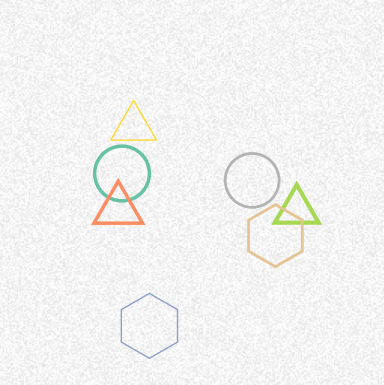[{"shape": "circle", "thickness": 2.5, "radius": 0.36, "center": [0.317, 0.549]}, {"shape": "triangle", "thickness": 2.5, "radius": 0.36, "center": [0.307, 0.457]}, {"shape": "hexagon", "thickness": 1, "radius": 0.42, "center": [0.388, 0.154]}, {"shape": "triangle", "thickness": 3, "radius": 0.33, "center": [0.771, 0.455]}, {"shape": "triangle", "thickness": 1, "radius": 0.34, "center": [0.347, 0.67]}, {"shape": "hexagon", "thickness": 2, "radius": 0.4, "center": [0.715, 0.388]}, {"shape": "circle", "thickness": 2, "radius": 0.35, "center": [0.655, 0.531]}]